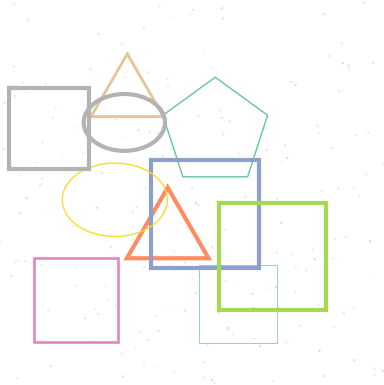[{"shape": "pentagon", "thickness": 1, "radius": 0.72, "center": [0.559, 0.656]}, {"shape": "square", "thickness": 0.5, "radius": 0.51, "center": [0.617, 0.21]}, {"shape": "triangle", "thickness": 3, "radius": 0.61, "center": [0.436, 0.39]}, {"shape": "square", "thickness": 3, "radius": 0.7, "center": [0.532, 0.444]}, {"shape": "square", "thickness": 2, "radius": 0.55, "center": [0.197, 0.221]}, {"shape": "square", "thickness": 3, "radius": 0.7, "center": [0.709, 0.333]}, {"shape": "oval", "thickness": 1, "radius": 0.68, "center": [0.298, 0.481]}, {"shape": "triangle", "thickness": 2, "radius": 0.54, "center": [0.331, 0.751]}, {"shape": "oval", "thickness": 3, "radius": 0.53, "center": [0.323, 0.682]}, {"shape": "square", "thickness": 3, "radius": 0.52, "center": [0.127, 0.666]}]